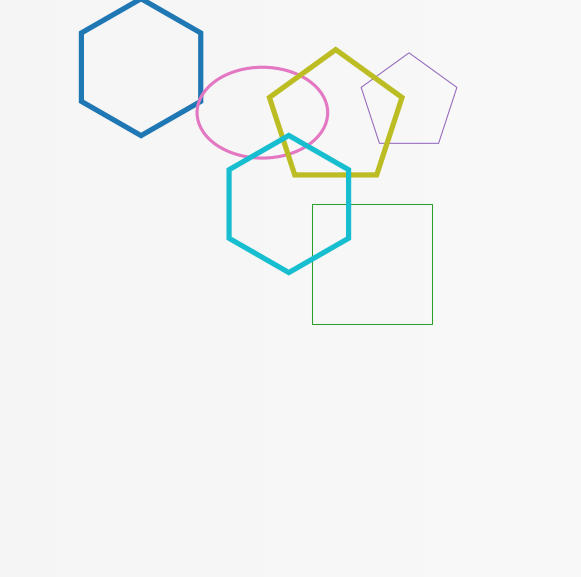[{"shape": "hexagon", "thickness": 2.5, "radius": 0.59, "center": [0.243, 0.883]}, {"shape": "square", "thickness": 0.5, "radius": 0.52, "center": [0.64, 0.541]}, {"shape": "pentagon", "thickness": 0.5, "radius": 0.43, "center": [0.704, 0.821]}, {"shape": "oval", "thickness": 1.5, "radius": 0.56, "center": [0.451, 0.804]}, {"shape": "pentagon", "thickness": 2.5, "radius": 0.6, "center": [0.578, 0.793]}, {"shape": "hexagon", "thickness": 2.5, "radius": 0.59, "center": [0.497, 0.646]}]